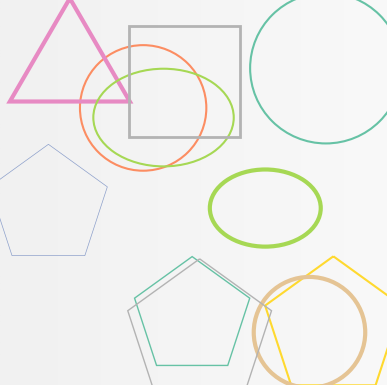[{"shape": "circle", "thickness": 1.5, "radius": 0.98, "center": [0.841, 0.823]}, {"shape": "pentagon", "thickness": 1, "radius": 0.78, "center": [0.496, 0.177]}, {"shape": "circle", "thickness": 1.5, "radius": 0.82, "center": [0.369, 0.72]}, {"shape": "pentagon", "thickness": 0.5, "radius": 0.8, "center": [0.125, 0.465]}, {"shape": "triangle", "thickness": 3, "radius": 0.89, "center": [0.18, 0.826]}, {"shape": "oval", "thickness": 1.5, "radius": 0.91, "center": [0.422, 0.695]}, {"shape": "oval", "thickness": 3, "radius": 0.72, "center": [0.685, 0.46]}, {"shape": "pentagon", "thickness": 1.5, "radius": 0.93, "center": [0.86, 0.149]}, {"shape": "circle", "thickness": 3, "radius": 0.72, "center": [0.799, 0.137]}, {"shape": "square", "thickness": 2, "radius": 0.72, "center": [0.476, 0.789]}, {"shape": "pentagon", "thickness": 1, "radius": 0.98, "center": [0.515, 0.133]}]